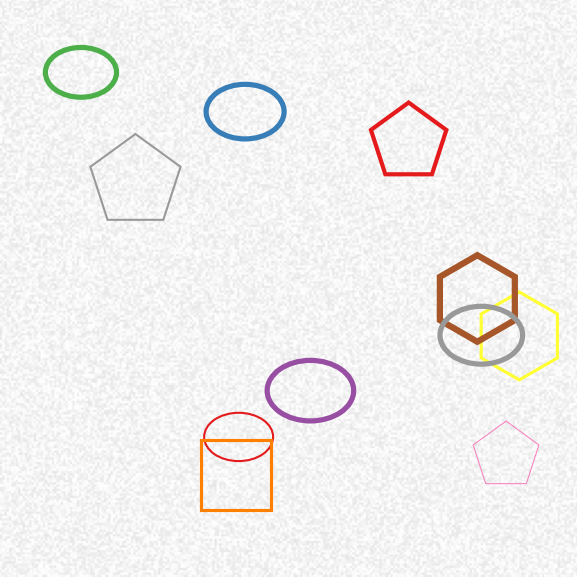[{"shape": "oval", "thickness": 1, "radius": 0.3, "center": [0.413, 0.243]}, {"shape": "pentagon", "thickness": 2, "radius": 0.34, "center": [0.708, 0.753]}, {"shape": "oval", "thickness": 2.5, "radius": 0.34, "center": [0.424, 0.806]}, {"shape": "oval", "thickness": 2.5, "radius": 0.31, "center": [0.14, 0.874]}, {"shape": "oval", "thickness": 2.5, "radius": 0.37, "center": [0.538, 0.323]}, {"shape": "square", "thickness": 1.5, "radius": 0.3, "center": [0.409, 0.177]}, {"shape": "hexagon", "thickness": 1.5, "radius": 0.38, "center": [0.899, 0.417]}, {"shape": "hexagon", "thickness": 3, "radius": 0.37, "center": [0.827, 0.482]}, {"shape": "pentagon", "thickness": 0.5, "radius": 0.3, "center": [0.876, 0.21]}, {"shape": "oval", "thickness": 2.5, "radius": 0.36, "center": [0.833, 0.419]}, {"shape": "pentagon", "thickness": 1, "radius": 0.41, "center": [0.235, 0.685]}]